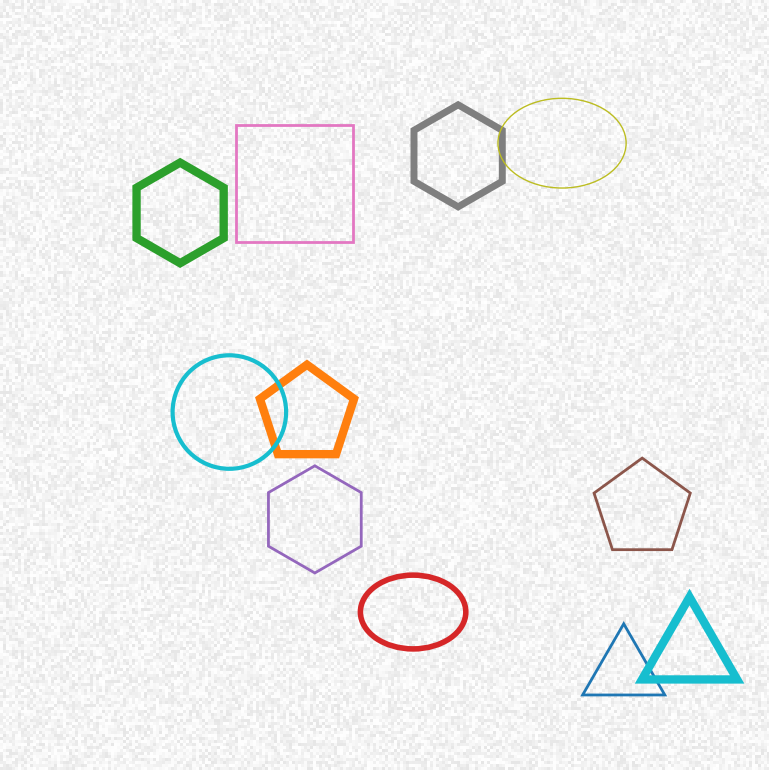[{"shape": "triangle", "thickness": 1, "radius": 0.31, "center": [0.81, 0.128]}, {"shape": "pentagon", "thickness": 3, "radius": 0.32, "center": [0.399, 0.462]}, {"shape": "hexagon", "thickness": 3, "radius": 0.33, "center": [0.234, 0.724]}, {"shape": "oval", "thickness": 2, "radius": 0.34, "center": [0.537, 0.205]}, {"shape": "hexagon", "thickness": 1, "radius": 0.35, "center": [0.409, 0.325]}, {"shape": "pentagon", "thickness": 1, "radius": 0.33, "center": [0.834, 0.339]}, {"shape": "square", "thickness": 1, "radius": 0.38, "center": [0.382, 0.761]}, {"shape": "hexagon", "thickness": 2.5, "radius": 0.33, "center": [0.595, 0.798]}, {"shape": "oval", "thickness": 0.5, "radius": 0.42, "center": [0.73, 0.814]}, {"shape": "circle", "thickness": 1.5, "radius": 0.37, "center": [0.298, 0.465]}, {"shape": "triangle", "thickness": 3, "radius": 0.36, "center": [0.896, 0.153]}]